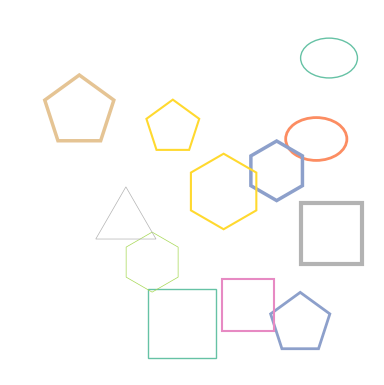[{"shape": "square", "thickness": 1, "radius": 0.44, "center": [0.472, 0.16]}, {"shape": "oval", "thickness": 1, "radius": 0.37, "center": [0.855, 0.849]}, {"shape": "oval", "thickness": 2, "radius": 0.4, "center": [0.821, 0.639]}, {"shape": "hexagon", "thickness": 2.5, "radius": 0.39, "center": [0.719, 0.556]}, {"shape": "pentagon", "thickness": 2, "radius": 0.4, "center": [0.78, 0.16]}, {"shape": "square", "thickness": 1.5, "radius": 0.34, "center": [0.645, 0.209]}, {"shape": "hexagon", "thickness": 0.5, "radius": 0.39, "center": [0.395, 0.319]}, {"shape": "hexagon", "thickness": 1.5, "radius": 0.49, "center": [0.581, 0.503]}, {"shape": "pentagon", "thickness": 1.5, "radius": 0.36, "center": [0.449, 0.669]}, {"shape": "pentagon", "thickness": 2.5, "radius": 0.47, "center": [0.206, 0.711]}, {"shape": "square", "thickness": 3, "radius": 0.4, "center": [0.861, 0.393]}, {"shape": "triangle", "thickness": 0.5, "radius": 0.45, "center": [0.327, 0.424]}]